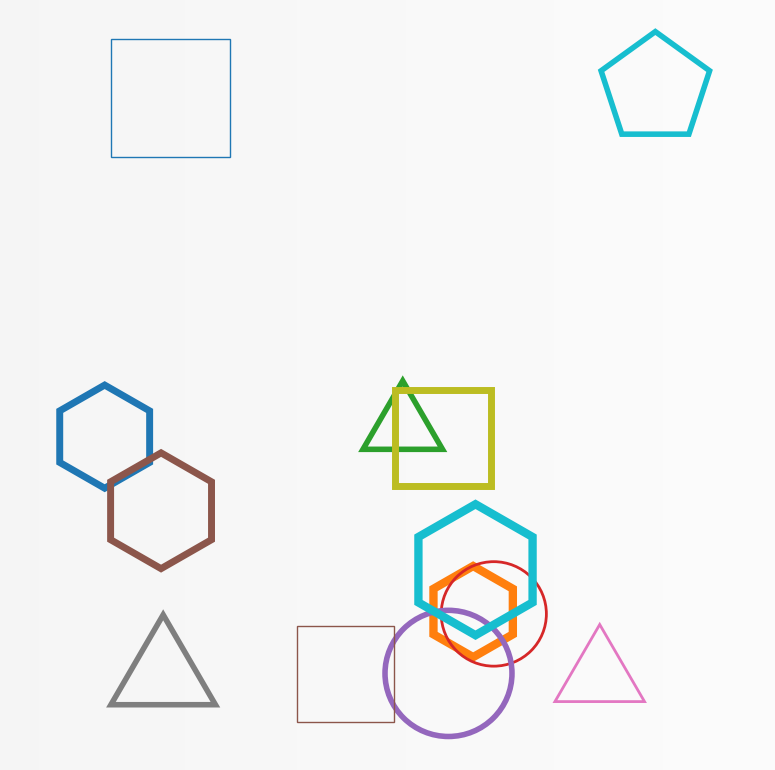[{"shape": "square", "thickness": 0.5, "radius": 0.38, "center": [0.22, 0.873]}, {"shape": "hexagon", "thickness": 2.5, "radius": 0.33, "center": [0.135, 0.433]}, {"shape": "hexagon", "thickness": 3, "radius": 0.3, "center": [0.611, 0.206]}, {"shape": "triangle", "thickness": 2, "radius": 0.3, "center": [0.52, 0.446]}, {"shape": "circle", "thickness": 1, "radius": 0.34, "center": [0.637, 0.203]}, {"shape": "circle", "thickness": 2, "radius": 0.41, "center": [0.579, 0.125]}, {"shape": "square", "thickness": 0.5, "radius": 0.31, "center": [0.445, 0.125]}, {"shape": "hexagon", "thickness": 2.5, "radius": 0.38, "center": [0.208, 0.337]}, {"shape": "triangle", "thickness": 1, "radius": 0.33, "center": [0.774, 0.122]}, {"shape": "triangle", "thickness": 2, "radius": 0.39, "center": [0.211, 0.124]}, {"shape": "square", "thickness": 2.5, "radius": 0.31, "center": [0.572, 0.431]}, {"shape": "hexagon", "thickness": 3, "radius": 0.43, "center": [0.614, 0.26]}, {"shape": "pentagon", "thickness": 2, "radius": 0.37, "center": [0.846, 0.885]}]